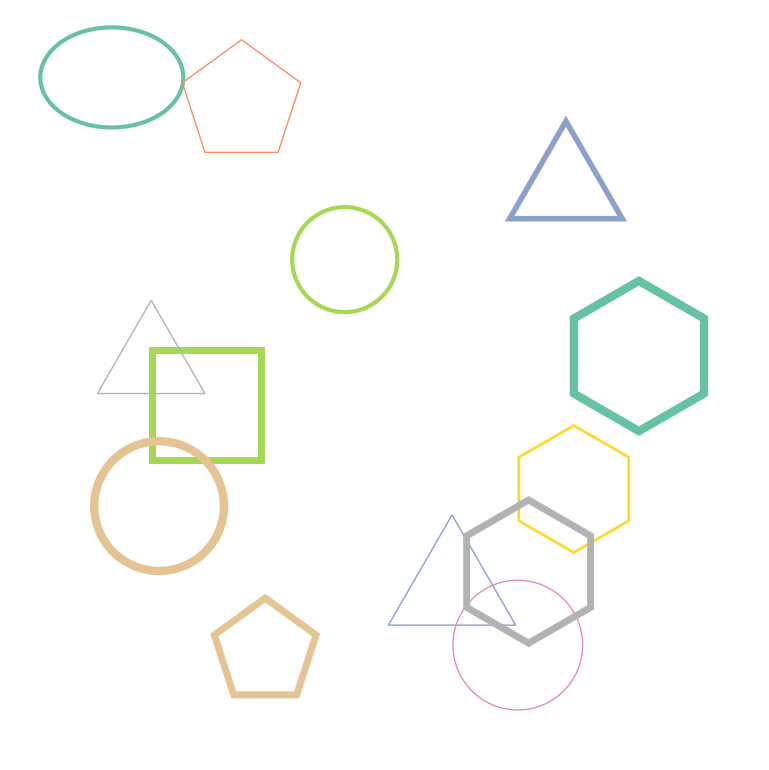[{"shape": "hexagon", "thickness": 3, "radius": 0.49, "center": [0.83, 0.538]}, {"shape": "oval", "thickness": 1.5, "radius": 0.46, "center": [0.145, 0.899]}, {"shape": "pentagon", "thickness": 0.5, "radius": 0.4, "center": [0.314, 0.868]}, {"shape": "triangle", "thickness": 2, "radius": 0.42, "center": [0.735, 0.758]}, {"shape": "triangle", "thickness": 0.5, "radius": 0.48, "center": [0.587, 0.236]}, {"shape": "circle", "thickness": 0.5, "radius": 0.42, "center": [0.672, 0.162]}, {"shape": "square", "thickness": 2.5, "radius": 0.36, "center": [0.268, 0.474]}, {"shape": "circle", "thickness": 1.5, "radius": 0.34, "center": [0.448, 0.663]}, {"shape": "hexagon", "thickness": 1, "radius": 0.41, "center": [0.745, 0.365]}, {"shape": "circle", "thickness": 3, "radius": 0.42, "center": [0.207, 0.343]}, {"shape": "pentagon", "thickness": 2.5, "radius": 0.35, "center": [0.344, 0.154]}, {"shape": "triangle", "thickness": 0.5, "radius": 0.4, "center": [0.196, 0.529]}, {"shape": "hexagon", "thickness": 2.5, "radius": 0.46, "center": [0.687, 0.258]}]